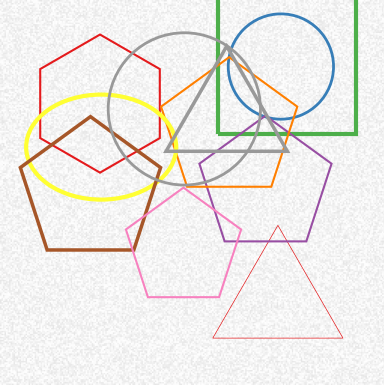[{"shape": "hexagon", "thickness": 1.5, "radius": 0.9, "center": [0.26, 0.731]}, {"shape": "triangle", "thickness": 0.5, "radius": 0.98, "center": [0.722, 0.219]}, {"shape": "circle", "thickness": 2, "radius": 0.68, "center": [0.73, 0.827]}, {"shape": "square", "thickness": 3, "radius": 0.89, "center": [0.745, 0.831]}, {"shape": "pentagon", "thickness": 1.5, "radius": 0.9, "center": [0.69, 0.519]}, {"shape": "pentagon", "thickness": 1.5, "radius": 0.93, "center": [0.595, 0.665]}, {"shape": "oval", "thickness": 3, "radius": 0.97, "center": [0.263, 0.618]}, {"shape": "pentagon", "thickness": 2.5, "radius": 0.96, "center": [0.235, 0.506]}, {"shape": "pentagon", "thickness": 1.5, "radius": 0.79, "center": [0.477, 0.355]}, {"shape": "circle", "thickness": 2, "radius": 0.99, "center": [0.479, 0.717]}, {"shape": "triangle", "thickness": 2.5, "radius": 0.91, "center": [0.589, 0.698]}]